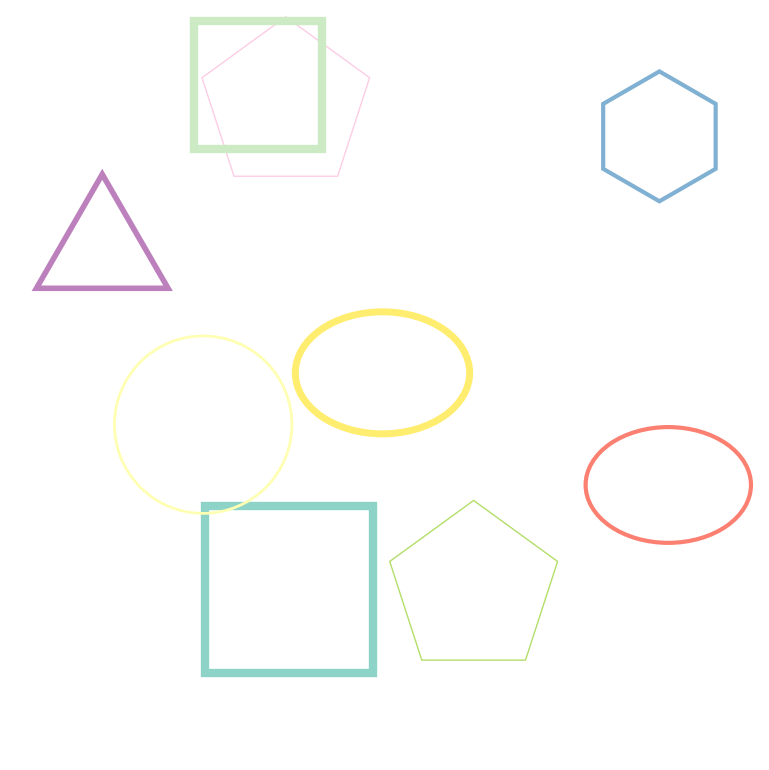[{"shape": "square", "thickness": 3, "radius": 0.54, "center": [0.375, 0.235]}, {"shape": "circle", "thickness": 1, "radius": 0.58, "center": [0.264, 0.449]}, {"shape": "oval", "thickness": 1.5, "radius": 0.54, "center": [0.868, 0.37]}, {"shape": "hexagon", "thickness": 1.5, "radius": 0.42, "center": [0.856, 0.823]}, {"shape": "pentagon", "thickness": 0.5, "radius": 0.57, "center": [0.615, 0.235]}, {"shape": "pentagon", "thickness": 0.5, "radius": 0.57, "center": [0.371, 0.864]}, {"shape": "triangle", "thickness": 2, "radius": 0.49, "center": [0.133, 0.675]}, {"shape": "square", "thickness": 3, "radius": 0.42, "center": [0.335, 0.89]}, {"shape": "oval", "thickness": 2.5, "radius": 0.57, "center": [0.497, 0.516]}]